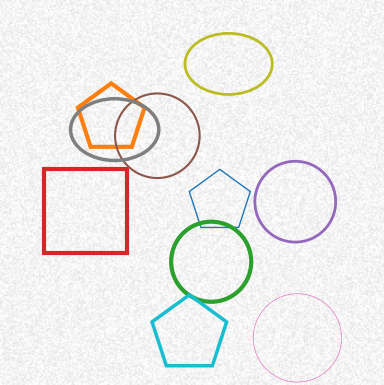[{"shape": "pentagon", "thickness": 1, "radius": 0.42, "center": [0.571, 0.477]}, {"shape": "pentagon", "thickness": 3, "radius": 0.46, "center": [0.289, 0.692]}, {"shape": "circle", "thickness": 3, "radius": 0.52, "center": [0.549, 0.32]}, {"shape": "square", "thickness": 3, "radius": 0.54, "center": [0.222, 0.453]}, {"shape": "circle", "thickness": 2, "radius": 0.52, "center": [0.767, 0.476]}, {"shape": "circle", "thickness": 1.5, "radius": 0.55, "center": [0.409, 0.647]}, {"shape": "circle", "thickness": 0.5, "radius": 0.57, "center": [0.773, 0.122]}, {"shape": "oval", "thickness": 2.5, "radius": 0.57, "center": [0.298, 0.663]}, {"shape": "oval", "thickness": 2, "radius": 0.57, "center": [0.594, 0.834]}, {"shape": "pentagon", "thickness": 2.5, "radius": 0.51, "center": [0.492, 0.132]}]